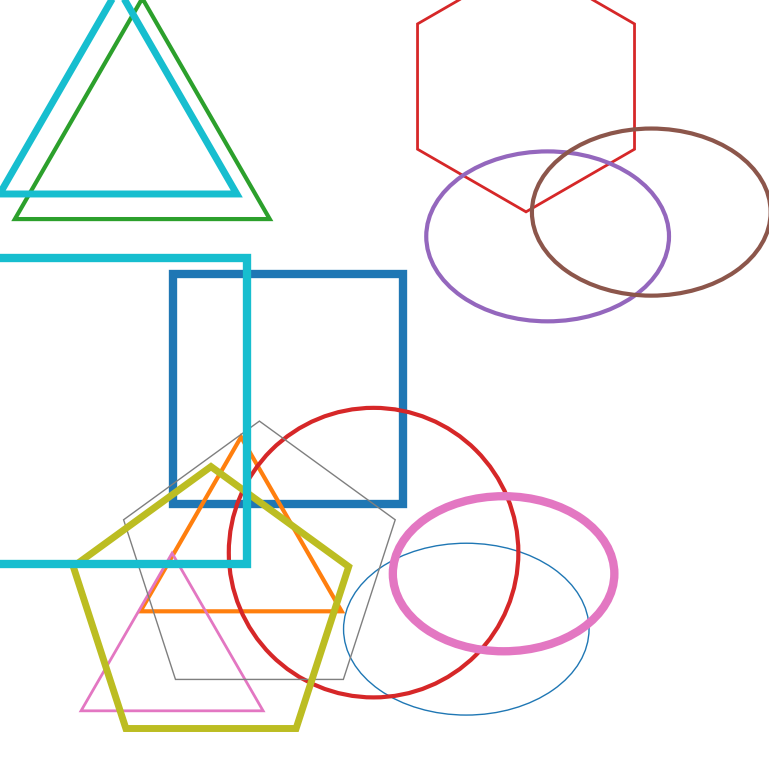[{"shape": "oval", "thickness": 0.5, "radius": 0.8, "center": [0.606, 0.183]}, {"shape": "square", "thickness": 3, "radius": 0.75, "center": [0.374, 0.495]}, {"shape": "triangle", "thickness": 1.5, "radius": 0.75, "center": [0.313, 0.282]}, {"shape": "triangle", "thickness": 1.5, "radius": 0.96, "center": [0.185, 0.811]}, {"shape": "hexagon", "thickness": 1, "radius": 0.81, "center": [0.683, 0.888]}, {"shape": "circle", "thickness": 1.5, "radius": 0.94, "center": [0.485, 0.282]}, {"shape": "oval", "thickness": 1.5, "radius": 0.79, "center": [0.711, 0.693]}, {"shape": "oval", "thickness": 1.5, "radius": 0.78, "center": [0.846, 0.725]}, {"shape": "triangle", "thickness": 1, "radius": 0.68, "center": [0.223, 0.145]}, {"shape": "oval", "thickness": 3, "radius": 0.72, "center": [0.654, 0.255]}, {"shape": "pentagon", "thickness": 0.5, "radius": 0.93, "center": [0.337, 0.268]}, {"shape": "pentagon", "thickness": 2.5, "radius": 0.94, "center": [0.274, 0.206]}, {"shape": "triangle", "thickness": 2.5, "radius": 0.89, "center": [0.154, 0.837]}, {"shape": "square", "thickness": 3, "radius": 0.99, "center": [0.121, 0.466]}]